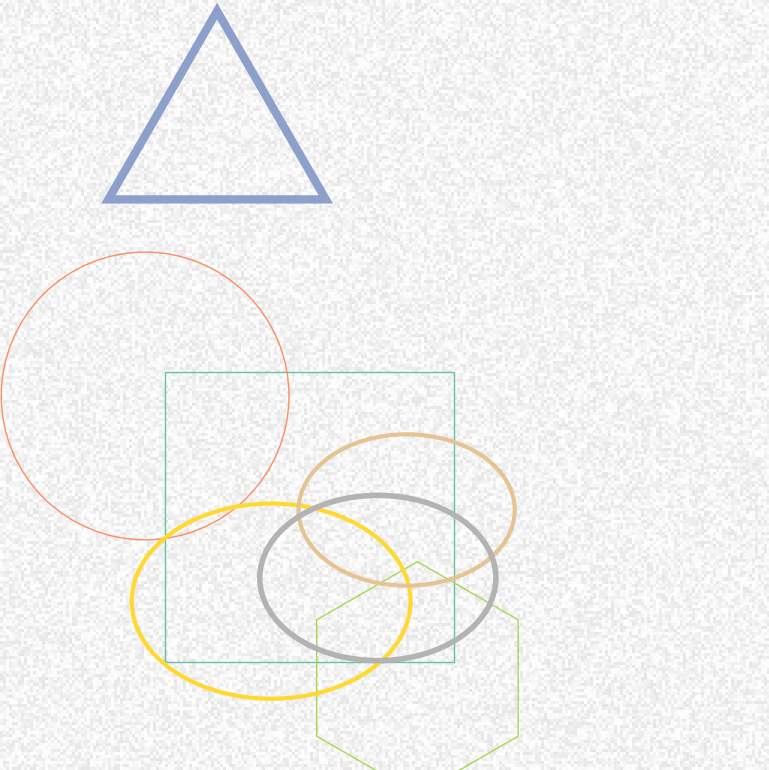[{"shape": "square", "thickness": 0.5, "radius": 0.94, "center": [0.402, 0.328]}, {"shape": "circle", "thickness": 0.5, "radius": 0.93, "center": [0.188, 0.486]}, {"shape": "triangle", "thickness": 3, "radius": 0.82, "center": [0.282, 0.823]}, {"shape": "hexagon", "thickness": 0.5, "radius": 0.76, "center": [0.542, 0.119]}, {"shape": "oval", "thickness": 1.5, "radius": 0.91, "center": [0.352, 0.219]}, {"shape": "oval", "thickness": 1.5, "radius": 0.7, "center": [0.528, 0.338]}, {"shape": "oval", "thickness": 2, "radius": 0.77, "center": [0.491, 0.249]}]